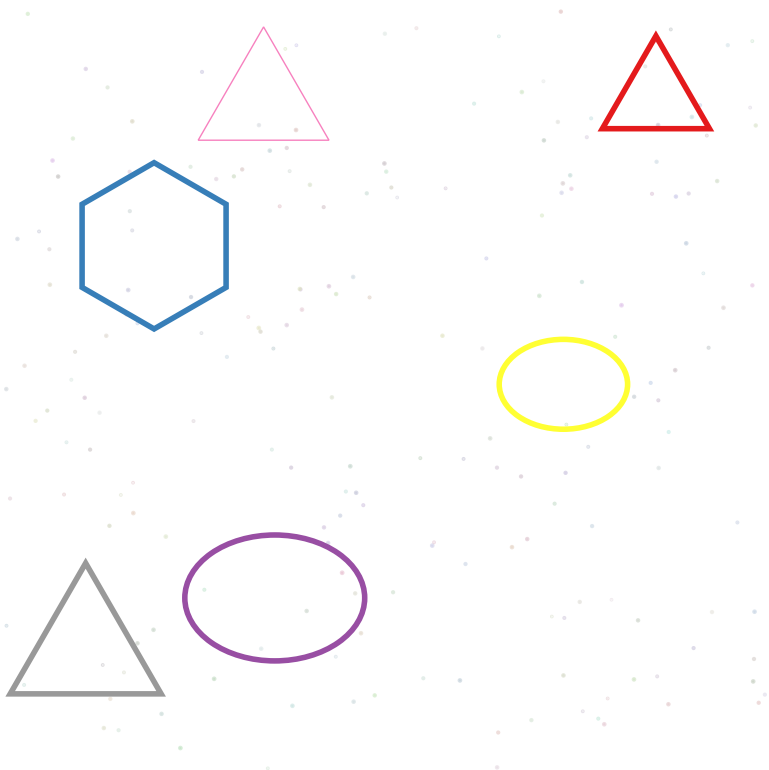[{"shape": "triangle", "thickness": 2, "radius": 0.4, "center": [0.852, 0.873]}, {"shape": "hexagon", "thickness": 2, "radius": 0.54, "center": [0.2, 0.681]}, {"shape": "oval", "thickness": 2, "radius": 0.58, "center": [0.357, 0.223]}, {"shape": "oval", "thickness": 2, "radius": 0.42, "center": [0.732, 0.501]}, {"shape": "triangle", "thickness": 0.5, "radius": 0.49, "center": [0.342, 0.867]}, {"shape": "triangle", "thickness": 2, "radius": 0.57, "center": [0.111, 0.155]}]